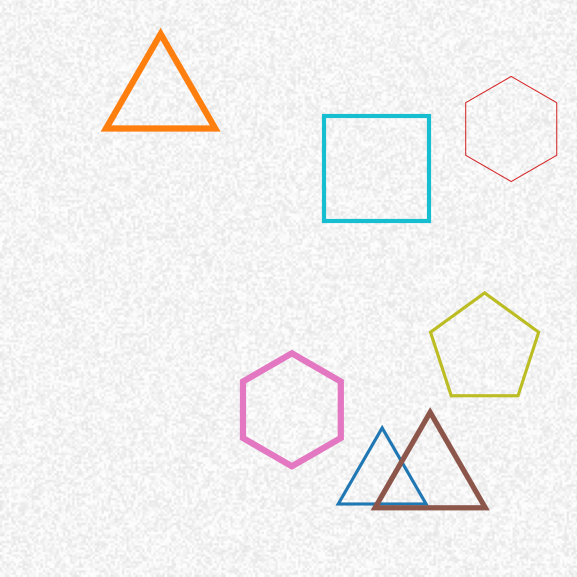[{"shape": "triangle", "thickness": 1.5, "radius": 0.44, "center": [0.662, 0.17]}, {"shape": "triangle", "thickness": 3, "radius": 0.55, "center": [0.278, 0.831]}, {"shape": "hexagon", "thickness": 0.5, "radius": 0.46, "center": [0.885, 0.776]}, {"shape": "triangle", "thickness": 2.5, "radius": 0.55, "center": [0.745, 0.175]}, {"shape": "hexagon", "thickness": 3, "radius": 0.49, "center": [0.505, 0.29]}, {"shape": "pentagon", "thickness": 1.5, "radius": 0.49, "center": [0.839, 0.393]}, {"shape": "square", "thickness": 2, "radius": 0.45, "center": [0.653, 0.707]}]